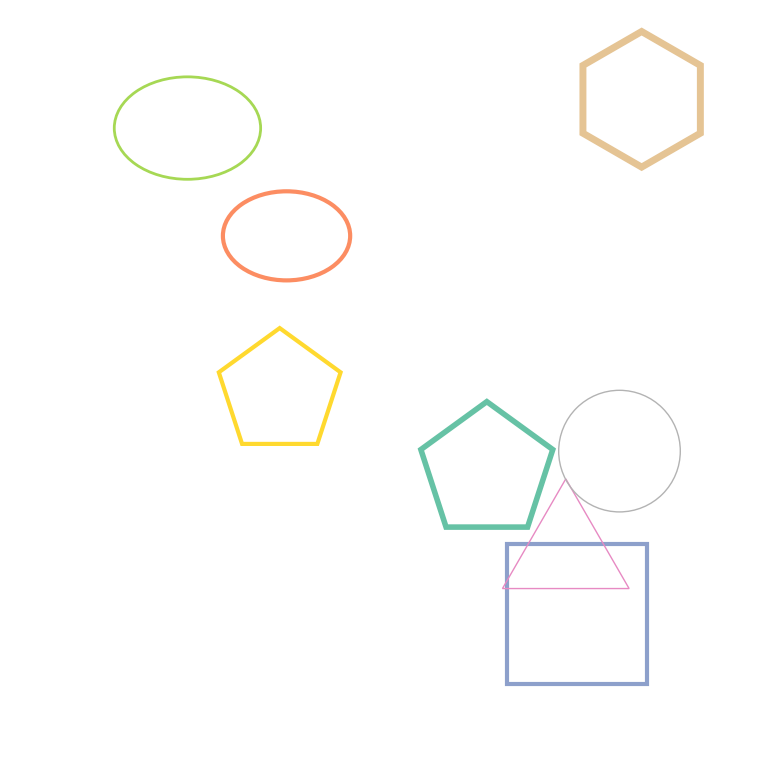[{"shape": "pentagon", "thickness": 2, "radius": 0.45, "center": [0.632, 0.388]}, {"shape": "oval", "thickness": 1.5, "radius": 0.41, "center": [0.372, 0.694]}, {"shape": "square", "thickness": 1.5, "radius": 0.45, "center": [0.749, 0.203]}, {"shape": "triangle", "thickness": 0.5, "radius": 0.47, "center": [0.735, 0.283]}, {"shape": "oval", "thickness": 1, "radius": 0.48, "center": [0.243, 0.834]}, {"shape": "pentagon", "thickness": 1.5, "radius": 0.42, "center": [0.363, 0.491]}, {"shape": "hexagon", "thickness": 2.5, "radius": 0.44, "center": [0.833, 0.871]}, {"shape": "circle", "thickness": 0.5, "radius": 0.39, "center": [0.805, 0.414]}]